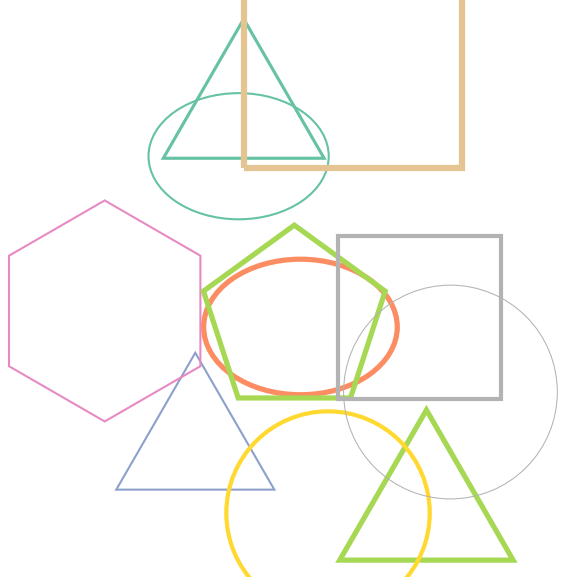[{"shape": "triangle", "thickness": 1.5, "radius": 0.8, "center": [0.422, 0.805]}, {"shape": "oval", "thickness": 1, "radius": 0.78, "center": [0.413, 0.729]}, {"shape": "oval", "thickness": 2.5, "radius": 0.84, "center": [0.52, 0.433]}, {"shape": "triangle", "thickness": 1, "radius": 0.79, "center": [0.338, 0.23]}, {"shape": "hexagon", "thickness": 1, "radius": 0.96, "center": [0.181, 0.461]}, {"shape": "pentagon", "thickness": 2.5, "radius": 0.83, "center": [0.51, 0.444]}, {"shape": "triangle", "thickness": 2.5, "radius": 0.87, "center": [0.738, 0.116]}, {"shape": "circle", "thickness": 2, "radius": 0.88, "center": [0.568, 0.111]}, {"shape": "square", "thickness": 3, "radius": 0.94, "center": [0.611, 0.896]}, {"shape": "square", "thickness": 2, "radius": 0.7, "center": [0.726, 0.45]}, {"shape": "circle", "thickness": 0.5, "radius": 0.93, "center": [0.78, 0.32]}]